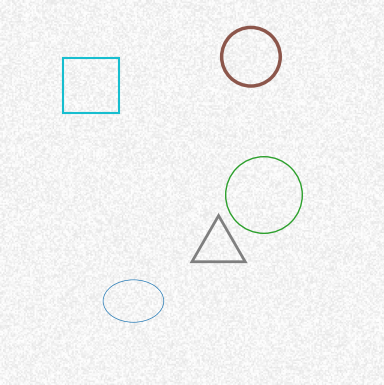[{"shape": "oval", "thickness": 0.5, "radius": 0.39, "center": [0.347, 0.218]}, {"shape": "circle", "thickness": 1, "radius": 0.5, "center": [0.686, 0.493]}, {"shape": "circle", "thickness": 2.5, "radius": 0.38, "center": [0.652, 0.853]}, {"shape": "triangle", "thickness": 2, "radius": 0.4, "center": [0.568, 0.36]}, {"shape": "square", "thickness": 1.5, "radius": 0.36, "center": [0.236, 0.778]}]